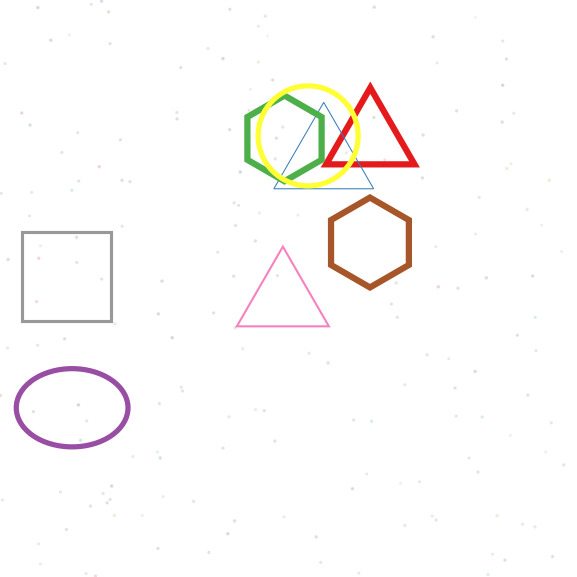[{"shape": "triangle", "thickness": 3, "radius": 0.44, "center": [0.641, 0.759]}, {"shape": "triangle", "thickness": 0.5, "radius": 0.5, "center": [0.561, 0.722]}, {"shape": "hexagon", "thickness": 3, "radius": 0.37, "center": [0.493, 0.759]}, {"shape": "oval", "thickness": 2.5, "radius": 0.48, "center": [0.125, 0.293]}, {"shape": "circle", "thickness": 2.5, "radius": 0.43, "center": [0.534, 0.764]}, {"shape": "hexagon", "thickness": 3, "radius": 0.39, "center": [0.641, 0.579]}, {"shape": "triangle", "thickness": 1, "radius": 0.46, "center": [0.49, 0.48]}, {"shape": "square", "thickness": 1.5, "radius": 0.39, "center": [0.116, 0.52]}]